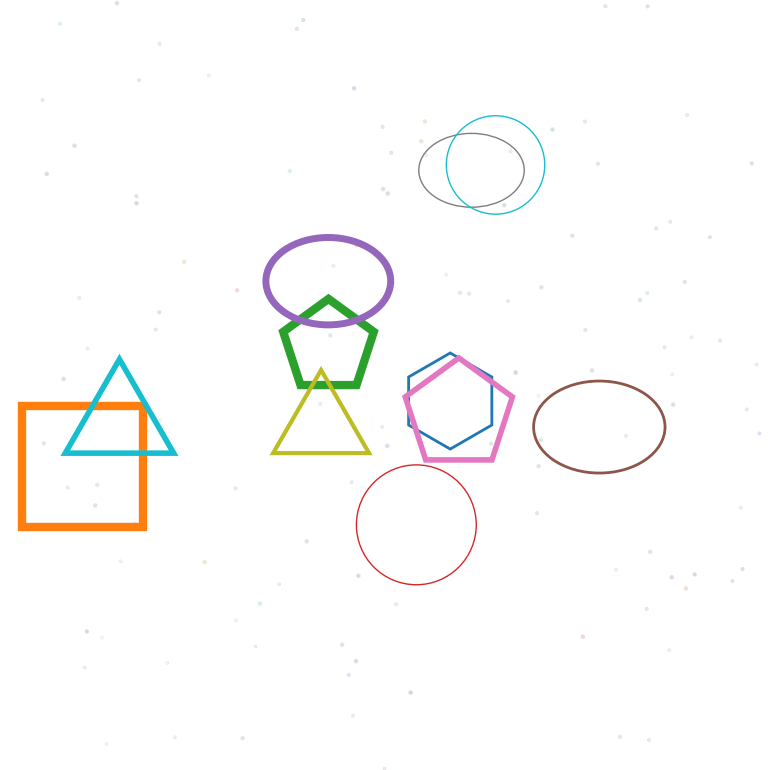[{"shape": "hexagon", "thickness": 1, "radius": 0.31, "center": [0.585, 0.479]}, {"shape": "square", "thickness": 3, "radius": 0.39, "center": [0.107, 0.394]}, {"shape": "pentagon", "thickness": 3, "radius": 0.31, "center": [0.427, 0.55]}, {"shape": "circle", "thickness": 0.5, "radius": 0.39, "center": [0.541, 0.318]}, {"shape": "oval", "thickness": 2.5, "radius": 0.41, "center": [0.426, 0.635]}, {"shape": "oval", "thickness": 1, "radius": 0.43, "center": [0.778, 0.445]}, {"shape": "pentagon", "thickness": 2, "radius": 0.37, "center": [0.596, 0.462]}, {"shape": "oval", "thickness": 0.5, "radius": 0.34, "center": [0.612, 0.779]}, {"shape": "triangle", "thickness": 1.5, "radius": 0.36, "center": [0.417, 0.447]}, {"shape": "circle", "thickness": 0.5, "radius": 0.32, "center": [0.644, 0.786]}, {"shape": "triangle", "thickness": 2, "radius": 0.41, "center": [0.155, 0.452]}]